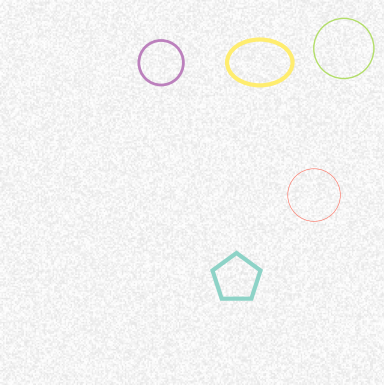[{"shape": "pentagon", "thickness": 3, "radius": 0.33, "center": [0.614, 0.277]}, {"shape": "circle", "thickness": 0.5, "radius": 0.34, "center": [0.816, 0.493]}, {"shape": "circle", "thickness": 1, "radius": 0.39, "center": [0.893, 0.874]}, {"shape": "circle", "thickness": 2, "radius": 0.29, "center": [0.419, 0.837]}, {"shape": "oval", "thickness": 3, "radius": 0.43, "center": [0.675, 0.838]}]